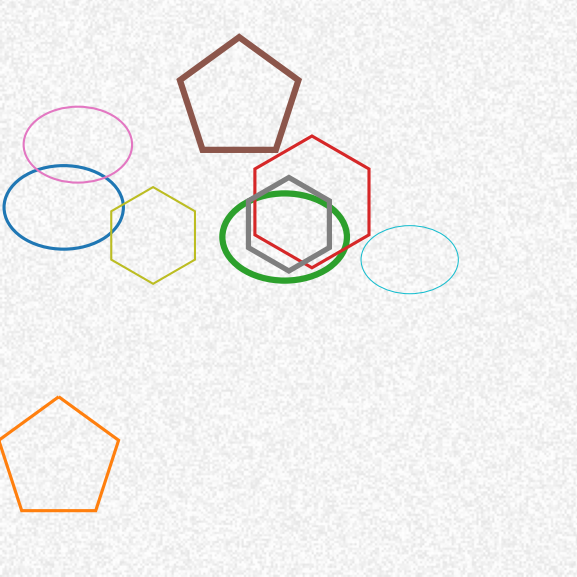[{"shape": "oval", "thickness": 1.5, "radius": 0.52, "center": [0.11, 0.64]}, {"shape": "pentagon", "thickness": 1.5, "radius": 0.55, "center": [0.102, 0.203]}, {"shape": "oval", "thickness": 3, "radius": 0.54, "center": [0.493, 0.589]}, {"shape": "hexagon", "thickness": 1.5, "radius": 0.57, "center": [0.54, 0.65]}, {"shape": "pentagon", "thickness": 3, "radius": 0.54, "center": [0.414, 0.827]}, {"shape": "oval", "thickness": 1, "radius": 0.47, "center": [0.135, 0.749]}, {"shape": "hexagon", "thickness": 2.5, "radius": 0.4, "center": [0.5, 0.611]}, {"shape": "hexagon", "thickness": 1, "radius": 0.42, "center": [0.265, 0.591]}, {"shape": "oval", "thickness": 0.5, "radius": 0.42, "center": [0.709, 0.549]}]